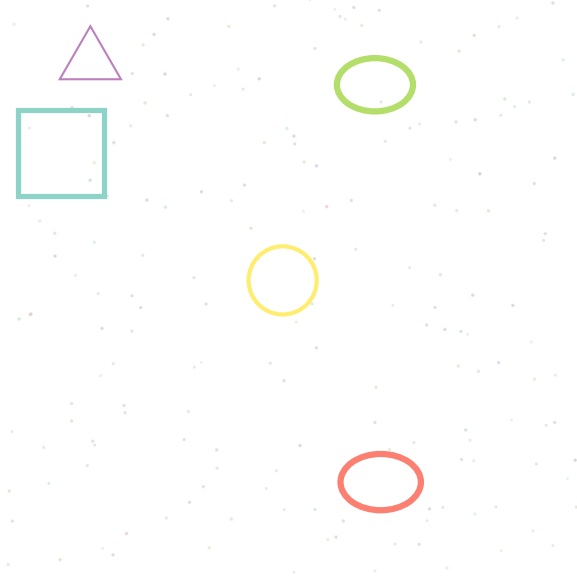[{"shape": "square", "thickness": 2.5, "radius": 0.37, "center": [0.106, 0.734]}, {"shape": "oval", "thickness": 3, "radius": 0.35, "center": [0.659, 0.164]}, {"shape": "oval", "thickness": 3, "radius": 0.33, "center": [0.649, 0.852]}, {"shape": "triangle", "thickness": 1, "radius": 0.31, "center": [0.156, 0.893]}, {"shape": "circle", "thickness": 2, "radius": 0.3, "center": [0.489, 0.514]}]